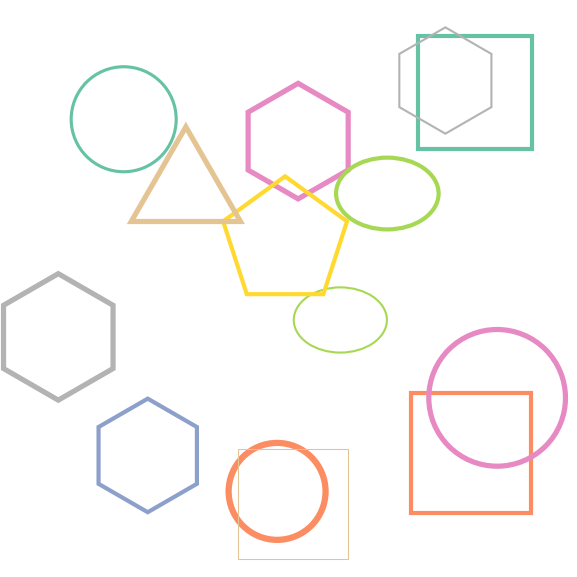[{"shape": "circle", "thickness": 1.5, "radius": 0.45, "center": [0.214, 0.793]}, {"shape": "square", "thickness": 2, "radius": 0.49, "center": [0.822, 0.84]}, {"shape": "circle", "thickness": 3, "radius": 0.42, "center": [0.48, 0.148]}, {"shape": "square", "thickness": 2, "radius": 0.52, "center": [0.816, 0.215]}, {"shape": "hexagon", "thickness": 2, "radius": 0.49, "center": [0.256, 0.211]}, {"shape": "hexagon", "thickness": 2.5, "radius": 0.5, "center": [0.516, 0.755]}, {"shape": "circle", "thickness": 2.5, "radius": 0.59, "center": [0.861, 0.31]}, {"shape": "oval", "thickness": 1, "radius": 0.4, "center": [0.589, 0.445]}, {"shape": "oval", "thickness": 2, "radius": 0.44, "center": [0.671, 0.664]}, {"shape": "pentagon", "thickness": 2, "radius": 0.56, "center": [0.494, 0.581]}, {"shape": "triangle", "thickness": 2.5, "radius": 0.55, "center": [0.322, 0.67]}, {"shape": "square", "thickness": 0.5, "radius": 0.48, "center": [0.507, 0.127]}, {"shape": "hexagon", "thickness": 2.5, "radius": 0.55, "center": [0.101, 0.416]}, {"shape": "hexagon", "thickness": 1, "radius": 0.46, "center": [0.771, 0.86]}]